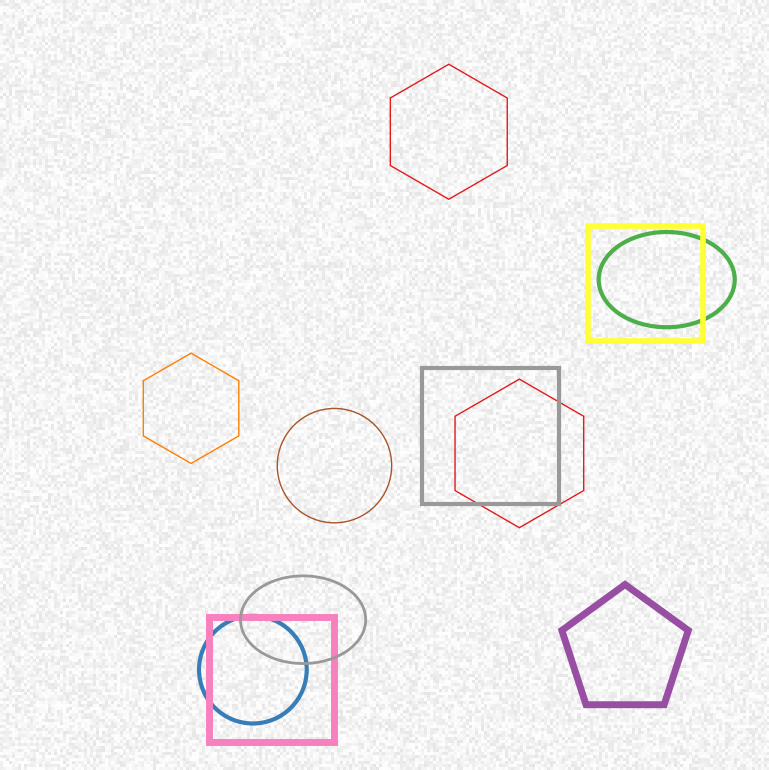[{"shape": "hexagon", "thickness": 0.5, "radius": 0.44, "center": [0.583, 0.829]}, {"shape": "hexagon", "thickness": 0.5, "radius": 0.48, "center": [0.675, 0.411]}, {"shape": "circle", "thickness": 1.5, "radius": 0.35, "center": [0.328, 0.13]}, {"shape": "oval", "thickness": 1.5, "radius": 0.44, "center": [0.866, 0.637]}, {"shape": "pentagon", "thickness": 2.5, "radius": 0.43, "center": [0.812, 0.155]}, {"shape": "hexagon", "thickness": 0.5, "radius": 0.36, "center": [0.248, 0.47]}, {"shape": "square", "thickness": 2, "radius": 0.37, "center": [0.839, 0.632]}, {"shape": "circle", "thickness": 0.5, "radius": 0.37, "center": [0.434, 0.395]}, {"shape": "square", "thickness": 2.5, "radius": 0.4, "center": [0.353, 0.118]}, {"shape": "oval", "thickness": 1, "radius": 0.41, "center": [0.394, 0.195]}, {"shape": "square", "thickness": 1.5, "radius": 0.44, "center": [0.638, 0.434]}]